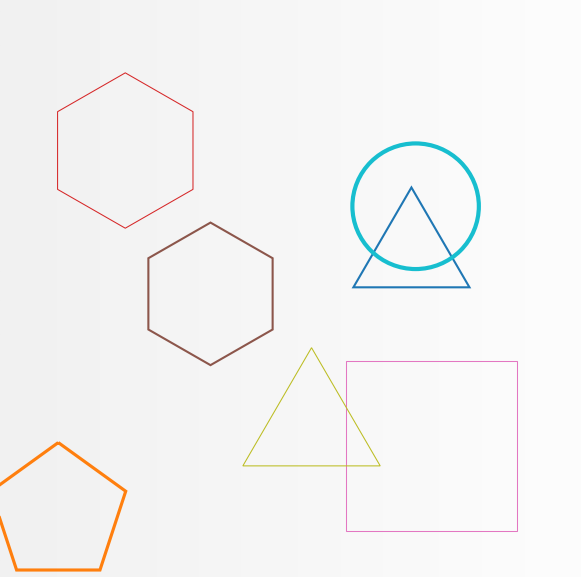[{"shape": "triangle", "thickness": 1, "radius": 0.58, "center": [0.708, 0.559]}, {"shape": "pentagon", "thickness": 1.5, "radius": 0.61, "center": [0.1, 0.111]}, {"shape": "hexagon", "thickness": 0.5, "radius": 0.67, "center": [0.216, 0.738]}, {"shape": "hexagon", "thickness": 1, "radius": 0.62, "center": [0.362, 0.49]}, {"shape": "square", "thickness": 0.5, "radius": 0.74, "center": [0.743, 0.227]}, {"shape": "triangle", "thickness": 0.5, "radius": 0.68, "center": [0.536, 0.261]}, {"shape": "circle", "thickness": 2, "radius": 0.54, "center": [0.715, 0.642]}]